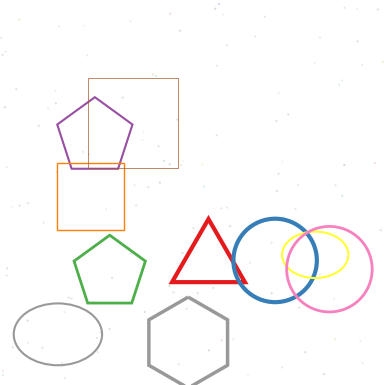[{"shape": "triangle", "thickness": 3, "radius": 0.55, "center": [0.542, 0.322]}, {"shape": "circle", "thickness": 3, "radius": 0.54, "center": [0.715, 0.324]}, {"shape": "pentagon", "thickness": 2, "radius": 0.49, "center": [0.285, 0.292]}, {"shape": "pentagon", "thickness": 1.5, "radius": 0.51, "center": [0.246, 0.645]}, {"shape": "square", "thickness": 1, "radius": 0.43, "center": [0.234, 0.489]}, {"shape": "oval", "thickness": 1.5, "radius": 0.43, "center": [0.819, 0.338]}, {"shape": "square", "thickness": 0.5, "radius": 0.59, "center": [0.345, 0.681]}, {"shape": "circle", "thickness": 2, "radius": 0.56, "center": [0.856, 0.301]}, {"shape": "oval", "thickness": 1.5, "radius": 0.57, "center": [0.15, 0.132]}, {"shape": "hexagon", "thickness": 2.5, "radius": 0.59, "center": [0.489, 0.11]}]